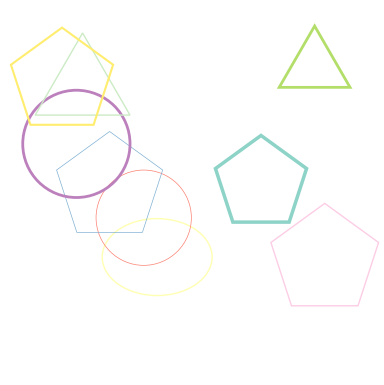[{"shape": "pentagon", "thickness": 2.5, "radius": 0.62, "center": [0.678, 0.524]}, {"shape": "oval", "thickness": 1, "radius": 0.71, "center": [0.408, 0.332]}, {"shape": "circle", "thickness": 0.5, "radius": 0.62, "center": [0.373, 0.435]}, {"shape": "pentagon", "thickness": 0.5, "radius": 0.72, "center": [0.285, 0.514]}, {"shape": "triangle", "thickness": 2, "radius": 0.53, "center": [0.817, 0.826]}, {"shape": "pentagon", "thickness": 1, "radius": 0.73, "center": [0.843, 0.325]}, {"shape": "circle", "thickness": 2, "radius": 0.7, "center": [0.198, 0.626]}, {"shape": "triangle", "thickness": 1, "radius": 0.71, "center": [0.215, 0.772]}, {"shape": "pentagon", "thickness": 1.5, "radius": 0.7, "center": [0.161, 0.789]}]